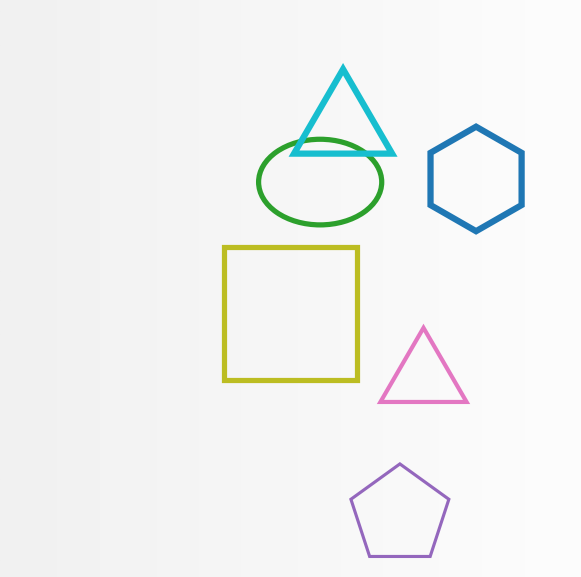[{"shape": "hexagon", "thickness": 3, "radius": 0.45, "center": [0.819, 0.689]}, {"shape": "oval", "thickness": 2.5, "radius": 0.53, "center": [0.551, 0.684]}, {"shape": "pentagon", "thickness": 1.5, "radius": 0.44, "center": [0.688, 0.107]}, {"shape": "triangle", "thickness": 2, "radius": 0.43, "center": [0.729, 0.346]}, {"shape": "square", "thickness": 2.5, "radius": 0.57, "center": [0.499, 0.456]}, {"shape": "triangle", "thickness": 3, "radius": 0.49, "center": [0.59, 0.782]}]